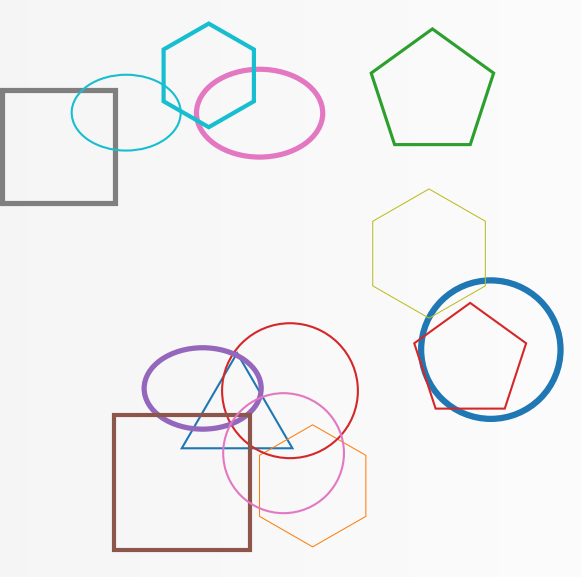[{"shape": "triangle", "thickness": 1, "radius": 0.55, "center": [0.408, 0.278]}, {"shape": "circle", "thickness": 3, "radius": 0.6, "center": [0.844, 0.394]}, {"shape": "hexagon", "thickness": 0.5, "radius": 0.53, "center": [0.538, 0.158]}, {"shape": "pentagon", "thickness": 1.5, "radius": 0.55, "center": [0.744, 0.838]}, {"shape": "pentagon", "thickness": 1, "radius": 0.51, "center": [0.809, 0.373]}, {"shape": "circle", "thickness": 1, "radius": 0.58, "center": [0.499, 0.323]}, {"shape": "oval", "thickness": 2.5, "radius": 0.5, "center": [0.349, 0.326]}, {"shape": "square", "thickness": 2, "radius": 0.59, "center": [0.313, 0.164]}, {"shape": "circle", "thickness": 1, "radius": 0.52, "center": [0.488, 0.214]}, {"shape": "oval", "thickness": 2.5, "radius": 0.54, "center": [0.447, 0.803]}, {"shape": "square", "thickness": 2.5, "radius": 0.49, "center": [0.1, 0.745]}, {"shape": "hexagon", "thickness": 0.5, "radius": 0.56, "center": [0.738, 0.56]}, {"shape": "hexagon", "thickness": 2, "radius": 0.45, "center": [0.359, 0.869]}, {"shape": "oval", "thickness": 1, "radius": 0.47, "center": [0.217, 0.804]}]